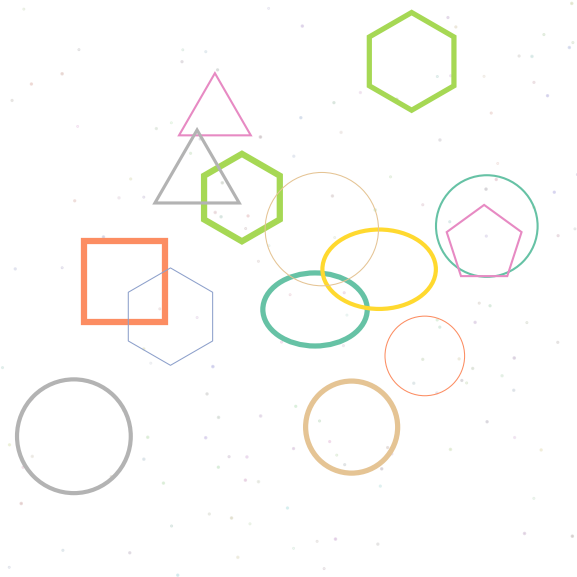[{"shape": "circle", "thickness": 1, "radius": 0.44, "center": [0.843, 0.608]}, {"shape": "oval", "thickness": 2.5, "radius": 0.45, "center": [0.546, 0.463]}, {"shape": "square", "thickness": 3, "radius": 0.35, "center": [0.216, 0.511]}, {"shape": "circle", "thickness": 0.5, "radius": 0.34, "center": [0.736, 0.383]}, {"shape": "hexagon", "thickness": 0.5, "radius": 0.42, "center": [0.295, 0.451]}, {"shape": "pentagon", "thickness": 1, "radius": 0.34, "center": [0.838, 0.576]}, {"shape": "triangle", "thickness": 1, "radius": 0.36, "center": [0.372, 0.801]}, {"shape": "hexagon", "thickness": 3, "radius": 0.38, "center": [0.419, 0.657]}, {"shape": "hexagon", "thickness": 2.5, "radius": 0.42, "center": [0.713, 0.893]}, {"shape": "oval", "thickness": 2, "radius": 0.49, "center": [0.657, 0.533]}, {"shape": "circle", "thickness": 2.5, "radius": 0.4, "center": [0.609, 0.26]}, {"shape": "circle", "thickness": 0.5, "radius": 0.49, "center": [0.557, 0.602]}, {"shape": "triangle", "thickness": 1.5, "radius": 0.42, "center": [0.341, 0.69]}, {"shape": "circle", "thickness": 2, "radius": 0.49, "center": [0.128, 0.244]}]